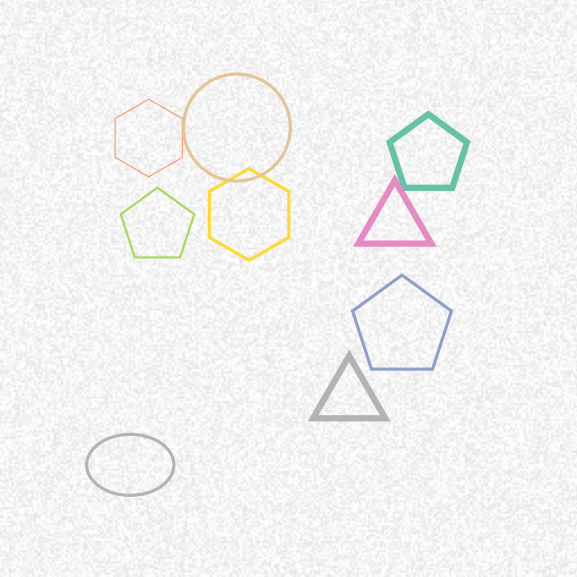[{"shape": "pentagon", "thickness": 3, "radius": 0.35, "center": [0.742, 0.731]}, {"shape": "hexagon", "thickness": 0.5, "radius": 0.34, "center": [0.258, 0.76]}, {"shape": "pentagon", "thickness": 1.5, "radius": 0.45, "center": [0.696, 0.433]}, {"shape": "triangle", "thickness": 3, "radius": 0.37, "center": [0.684, 0.614]}, {"shape": "pentagon", "thickness": 1, "radius": 0.33, "center": [0.273, 0.607]}, {"shape": "hexagon", "thickness": 1.5, "radius": 0.4, "center": [0.431, 0.628]}, {"shape": "circle", "thickness": 1.5, "radius": 0.46, "center": [0.41, 0.778]}, {"shape": "oval", "thickness": 1.5, "radius": 0.38, "center": [0.226, 0.194]}, {"shape": "triangle", "thickness": 3, "radius": 0.36, "center": [0.605, 0.311]}]